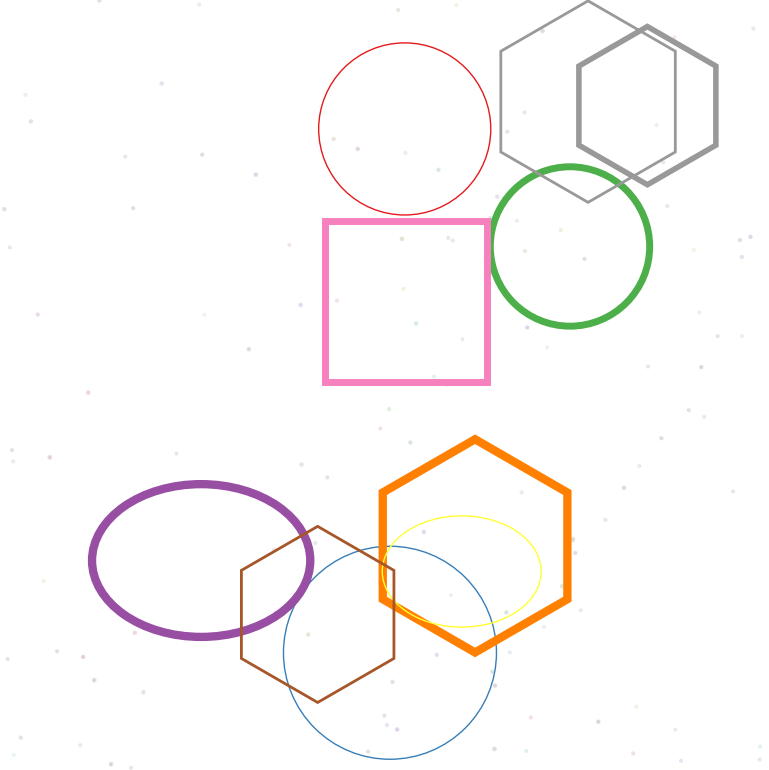[{"shape": "circle", "thickness": 0.5, "radius": 0.56, "center": [0.526, 0.833]}, {"shape": "circle", "thickness": 0.5, "radius": 0.69, "center": [0.506, 0.152]}, {"shape": "circle", "thickness": 2.5, "radius": 0.52, "center": [0.74, 0.68]}, {"shape": "oval", "thickness": 3, "radius": 0.71, "center": [0.261, 0.272]}, {"shape": "hexagon", "thickness": 3, "radius": 0.69, "center": [0.617, 0.291]}, {"shape": "oval", "thickness": 0.5, "radius": 0.52, "center": [0.6, 0.258]}, {"shape": "hexagon", "thickness": 1, "radius": 0.57, "center": [0.413, 0.202]}, {"shape": "square", "thickness": 2.5, "radius": 0.52, "center": [0.527, 0.608]}, {"shape": "hexagon", "thickness": 2, "radius": 0.51, "center": [0.841, 0.863]}, {"shape": "hexagon", "thickness": 1, "radius": 0.65, "center": [0.764, 0.868]}]